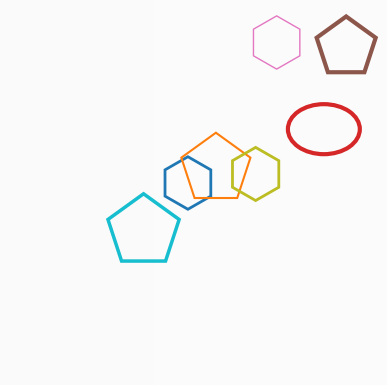[{"shape": "hexagon", "thickness": 2, "radius": 0.34, "center": [0.485, 0.525]}, {"shape": "pentagon", "thickness": 1.5, "radius": 0.47, "center": [0.557, 0.562]}, {"shape": "oval", "thickness": 3, "radius": 0.46, "center": [0.836, 0.664]}, {"shape": "pentagon", "thickness": 3, "radius": 0.4, "center": [0.893, 0.877]}, {"shape": "hexagon", "thickness": 1, "radius": 0.35, "center": [0.714, 0.89]}, {"shape": "hexagon", "thickness": 2, "radius": 0.35, "center": [0.66, 0.548]}, {"shape": "pentagon", "thickness": 2.5, "radius": 0.48, "center": [0.37, 0.4]}]